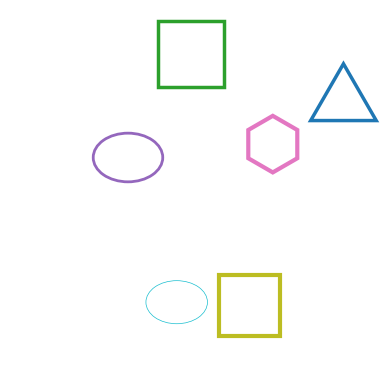[{"shape": "triangle", "thickness": 2.5, "radius": 0.49, "center": [0.892, 0.736]}, {"shape": "square", "thickness": 2.5, "radius": 0.43, "center": [0.497, 0.86]}, {"shape": "oval", "thickness": 2, "radius": 0.45, "center": [0.332, 0.591]}, {"shape": "hexagon", "thickness": 3, "radius": 0.37, "center": [0.709, 0.626]}, {"shape": "square", "thickness": 3, "radius": 0.39, "center": [0.648, 0.207]}, {"shape": "oval", "thickness": 0.5, "radius": 0.4, "center": [0.459, 0.215]}]